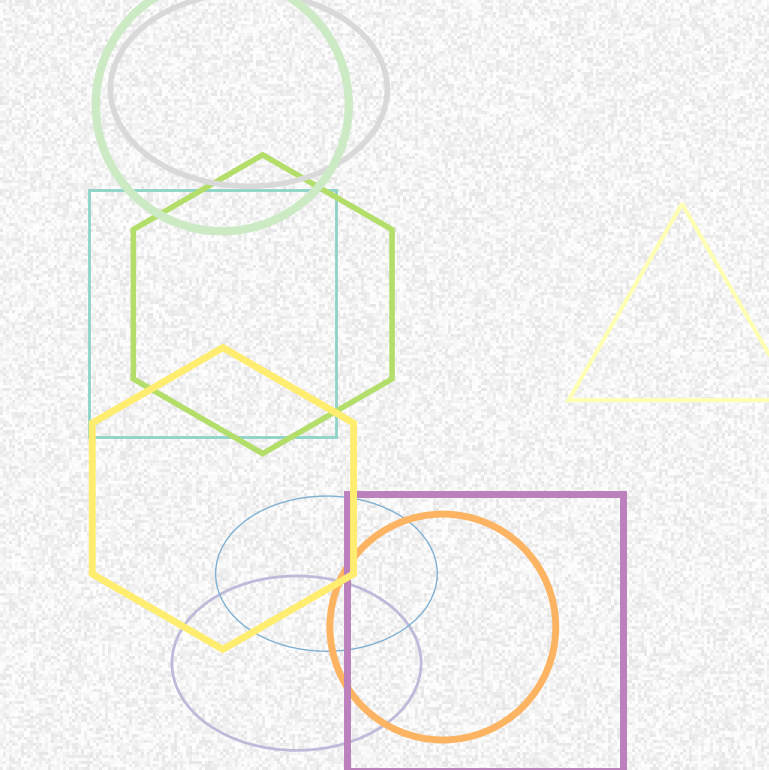[{"shape": "square", "thickness": 1, "radius": 0.8, "center": [0.276, 0.593]}, {"shape": "triangle", "thickness": 1.5, "radius": 0.85, "center": [0.886, 0.565]}, {"shape": "oval", "thickness": 1, "radius": 0.81, "center": [0.385, 0.139]}, {"shape": "oval", "thickness": 0.5, "radius": 0.72, "center": [0.424, 0.255]}, {"shape": "circle", "thickness": 2.5, "radius": 0.73, "center": [0.575, 0.186]}, {"shape": "hexagon", "thickness": 2, "radius": 0.97, "center": [0.341, 0.605]}, {"shape": "oval", "thickness": 2, "radius": 0.9, "center": [0.323, 0.884]}, {"shape": "square", "thickness": 2.5, "radius": 0.9, "center": [0.63, 0.179]}, {"shape": "circle", "thickness": 3, "radius": 0.82, "center": [0.289, 0.864]}, {"shape": "hexagon", "thickness": 2.5, "radius": 0.98, "center": [0.289, 0.353]}]